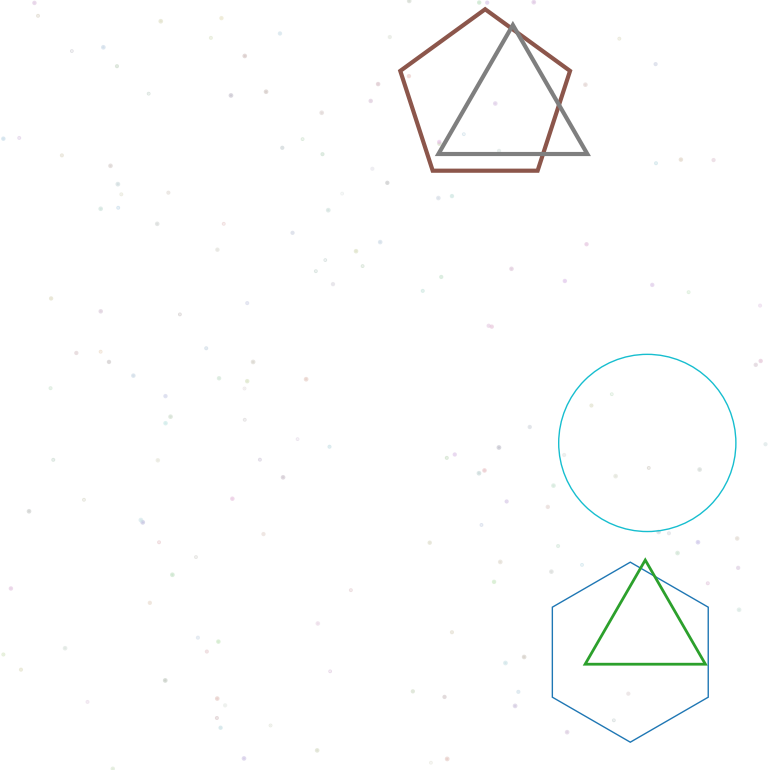[{"shape": "hexagon", "thickness": 0.5, "radius": 0.58, "center": [0.819, 0.153]}, {"shape": "triangle", "thickness": 1, "radius": 0.45, "center": [0.838, 0.182]}, {"shape": "pentagon", "thickness": 1.5, "radius": 0.58, "center": [0.63, 0.872]}, {"shape": "triangle", "thickness": 1.5, "radius": 0.56, "center": [0.666, 0.856]}, {"shape": "circle", "thickness": 0.5, "radius": 0.58, "center": [0.841, 0.425]}]